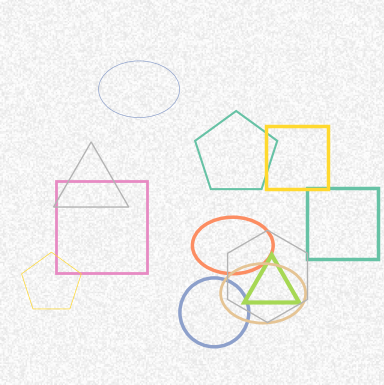[{"shape": "square", "thickness": 2.5, "radius": 0.46, "center": [0.889, 0.42]}, {"shape": "pentagon", "thickness": 1.5, "radius": 0.56, "center": [0.613, 0.6]}, {"shape": "oval", "thickness": 2.5, "radius": 0.52, "center": [0.605, 0.362]}, {"shape": "circle", "thickness": 2.5, "radius": 0.45, "center": [0.557, 0.189]}, {"shape": "oval", "thickness": 0.5, "radius": 0.53, "center": [0.361, 0.768]}, {"shape": "square", "thickness": 2, "radius": 0.59, "center": [0.263, 0.411]}, {"shape": "triangle", "thickness": 3, "radius": 0.41, "center": [0.706, 0.256]}, {"shape": "pentagon", "thickness": 0.5, "radius": 0.41, "center": [0.134, 0.264]}, {"shape": "square", "thickness": 2.5, "radius": 0.41, "center": [0.771, 0.592]}, {"shape": "oval", "thickness": 2, "radius": 0.55, "center": [0.683, 0.238]}, {"shape": "triangle", "thickness": 1, "radius": 0.56, "center": [0.237, 0.519]}, {"shape": "hexagon", "thickness": 1, "radius": 0.6, "center": [0.695, 0.282]}]